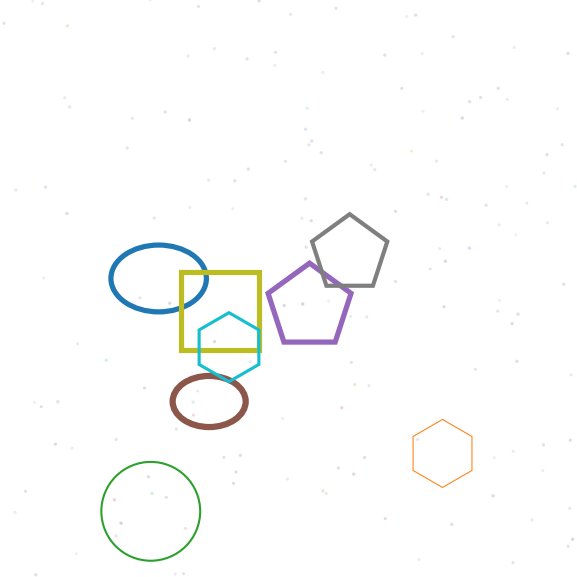[{"shape": "oval", "thickness": 2.5, "radius": 0.41, "center": [0.275, 0.517]}, {"shape": "hexagon", "thickness": 0.5, "radius": 0.29, "center": [0.766, 0.214]}, {"shape": "circle", "thickness": 1, "radius": 0.43, "center": [0.261, 0.114]}, {"shape": "pentagon", "thickness": 2.5, "radius": 0.38, "center": [0.536, 0.468]}, {"shape": "oval", "thickness": 3, "radius": 0.32, "center": [0.362, 0.304]}, {"shape": "pentagon", "thickness": 2, "radius": 0.34, "center": [0.606, 0.56]}, {"shape": "square", "thickness": 2.5, "radius": 0.34, "center": [0.382, 0.461]}, {"shape": "hexagon", "thickness": 1.5, "radius": 0.3, "center": [0.397, 0.398]}]